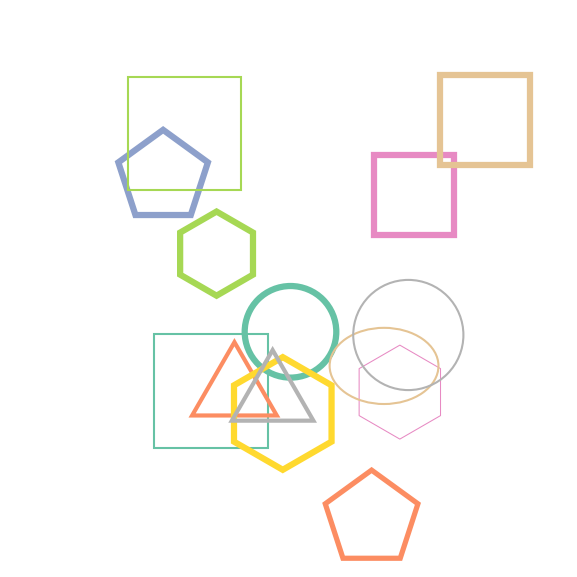[{"shape": "circle", "thickness": 3, "radius": 0.4, "center": [0.503, 0.425]}, {"shape": "square", "thickness": 1, "radius": 0.49, "center": [0.366, 0.322]}, {"shape": "pentagon", "thickness": 2.5, "radius": 0.42, "center": [0.643, 0.101]}, {"shape": "triangle", "thickness": 2, "radius": 0.42, "center": [0.406, 0.322]}, {"shape": "pentagon", "thickness": 3, "radius": 0.41, "center": [0.282, 0.693]}, {"shape": "hexagon", "thickness": 0.5, "radius": 0.41, "center": [0.692, 0.32]}, {"shape": "square", "thickness": 3, "radius": 0.35, "center": [0.717, 0.661]}, {"shape": "hexagon", "thickness": 3, "radius": 0.36, "center": [0.375, 0.56]}, {"shape": "square", "thickness": 1, "radius": 0.49, "center": [0.32, 0.768]}, {"shape": "hexagon", "thickness": 3, "radius": 0.49, "center": [0.49, 0.283]}, {"shape": "oval", "thickness": 1, "radius": 0.47, "center": [0.665, 0.365]}, {"shape": "square", "thickness": 3, "radius": 0.39, "center": [0.839, 0.792]}, {"shape": "triangle", "thickness": 2, "radius": 0.41, "center": [0.472, 0.311]}, {"shape": "circle", "thickness": 1, "radius": 0.48, "center": [0.707, 0.419]}]